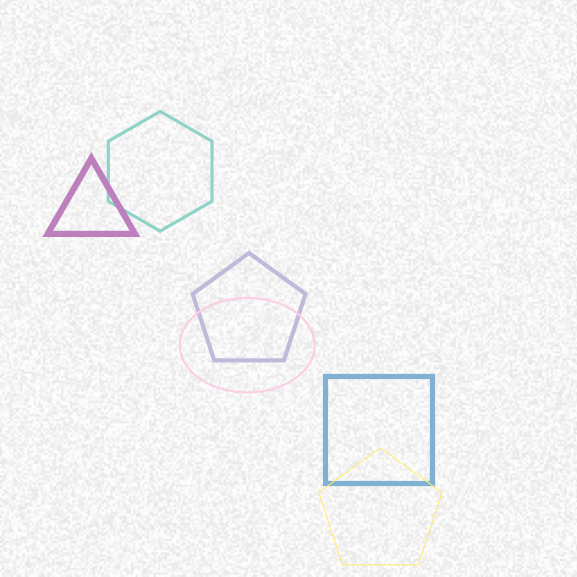[{"shape": "hexagon", "thickness": 1.5, "radius": 0.52, "center": [0.277, 0.703]}, {"shape": "pentagon", "thickness": 2, "radius": 0.51, "center": [0.431, 0.458]}, {"shape": "square", "thickness": 2.5, "radius": 0.47, "center": [0.655, 0.256]}, {"shape": "oval", "thickness": 1, "radius": 0.58, "center": [0.428, 0.401]}, {"shape": "triangle", "thickness": 3, "radius": 0.44, "center": [0.158, 0.638]}, {"shape": "pentagon", "thickness": 0.5, "radius": 0.56, "center": [0.659, 0.112]}]